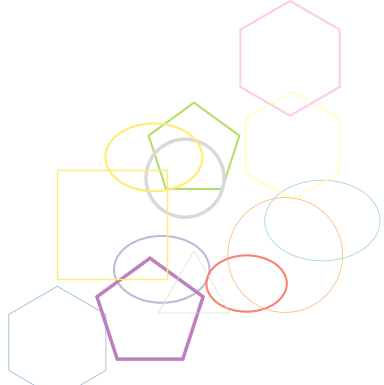[{"shape": "oval", "thickness": 0.5, "radius": 0.75, "center": [0.837, 0.427]}, {"shape": "hexagon", "thickness": 1, "radius": 0.7, "center": [0.76, 0.621]}, {"shape": "oval", "thickness": 1.5, "radius": 0.62, "center": [0.42, 0.3]}, {"shape": "oval", "thickness": 1.5, "radius": 0.52, "center": [0.64, 0.264]}, {"shape": "hexagon", "thickness": 0.5, "radius": 0.73, "center": [0.149, 0.111]}, {"shape": "circle", "thickness": 0.5, "radius": 0.75, "center": [0.741, 0.338]}, {"shape": "pentagon", "thickness": 1.5, "radius": 0.62, "center": [0.504, 0.609]}, {"shape": "hexagon", "thickness": 1.5, "radius": 0.74, "center": [0.753, 0.849]}, {"shape": "circle", "thickness": 2.5, "radius": 0.51, "center": [0.481, 0.537]}, {"shape": "pentagon", "thickness": 2.5, "radius": 0.72, "center": [0.39, 0.184]}, {"shape": "triangle", "thickness": 0.5, "radius": 0.54, "center": [0.504, 0.241]}, {"shape": "oval", "thickness": 1.5, "radius": 0.63, "center": [0.4, 0.591]}, {"shape": "square", "thickness": 1, "radius": 0.71, "center": [0.291, 0.417]}]